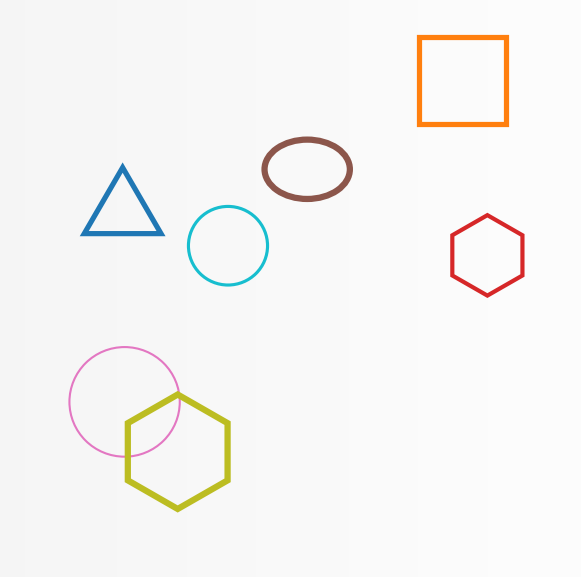[{"shape": "triangle", "thickness": 2.5, "radius": 0.38, "center": [0.211, 0.633]}, {"shape": "square", "thickness": 2.5, "radius": 0.38, "center": [0.796, 0.859]}, {"shape": "hexagon", "thickness": 2, "radius": 0.35, "center": [0.839, 0.557]}, {"shape": "oval", "thickness": 3, "radius": 0.37, "center": [0.529, 0.706]}, {"shape": "circle", "thickness": 1, "radius": 0.47, "center": [0.214, 0.303]}, {"shape": "hexagon", "thickness": 3, "radius": 0.5, "center": [0.306, 0.217]}, {"shape": "circle", "thickness": 1.5, "radius": 0.34, "center": [0.392, 0.574]}]